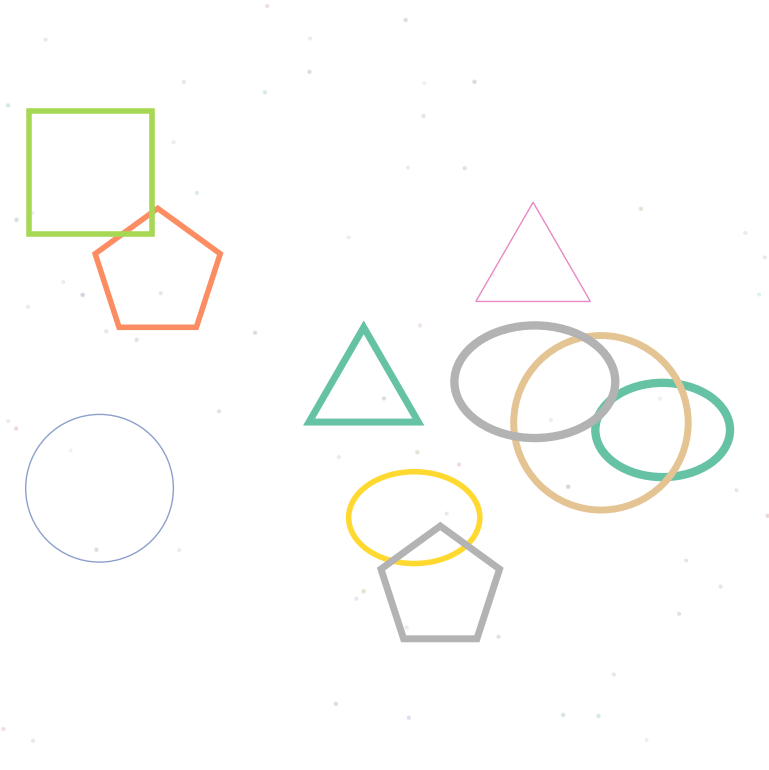[{"shape": "oval", "thickness": 3, "radius": 0.44, "center": [0.861, 0.442]}, {"shape": "triangle", "thickness": 2.5, "radius": 0.41, "center": [0.472, 0.493]}, {"shape": "pentagon", "thickness": 2, "radius": 0.43, "center": [0.205, 0.644]}, {"shape": "circle", "thickness": 0.5, "radius": 0.48, "center": [0.129, 0.366]}, {"shape": "triangle", "thickness": 0.5, "radius": 0.43, "center": [0.692, 0.651]}, {"shape": "square", "thickness": 2, "radius": 0.4, "center": [0.117, 0.776]}, {"shape": "oval", "thickness": 2, "radius": 0.43, "center": [0.538, 0.328]}, {"shape": "circle", "thickness": 2.5, "radius": 0.57, "center": [0.78, 0.451]}, {"shape": "oval", "thickness": 3, "radius": 0.52, "center": [0.695, 0.504]}, {"shape": "pentagon", "thickness": 2.5, "radius": 0.4, "center": [0.572, 0.236]}]